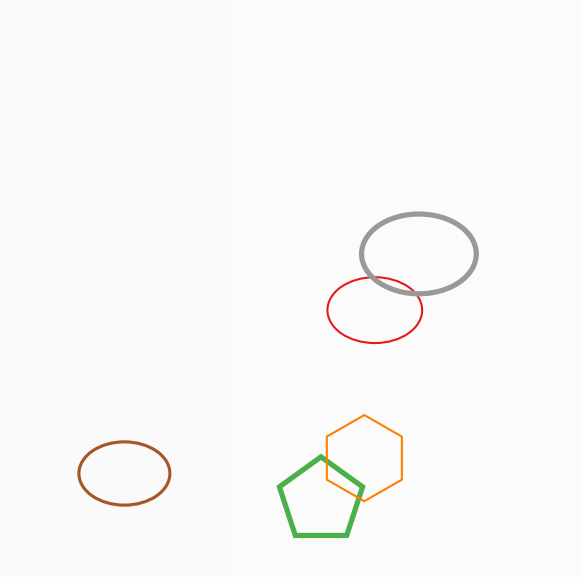[{"shape": "oval", "thickness": 1, "radius": 0.41, "center": [0.645, 0.462]}, {"shape": "pentagon", "thickness": 2.5, "radius": 0.38, "center": [0.552, 0.133]}, {"shape": "hexagon", "thickness": 1, "radius": 0.37, "center": [0.627, 0.206]}, {"shape": "oval", "thickness": 1.5, "radius": 0.39, "center": [0.214, 0.179]}, {"shape": "oval", "thickness": 2.5, "radius": 0.49, "center": [0.721, 0.559]}]